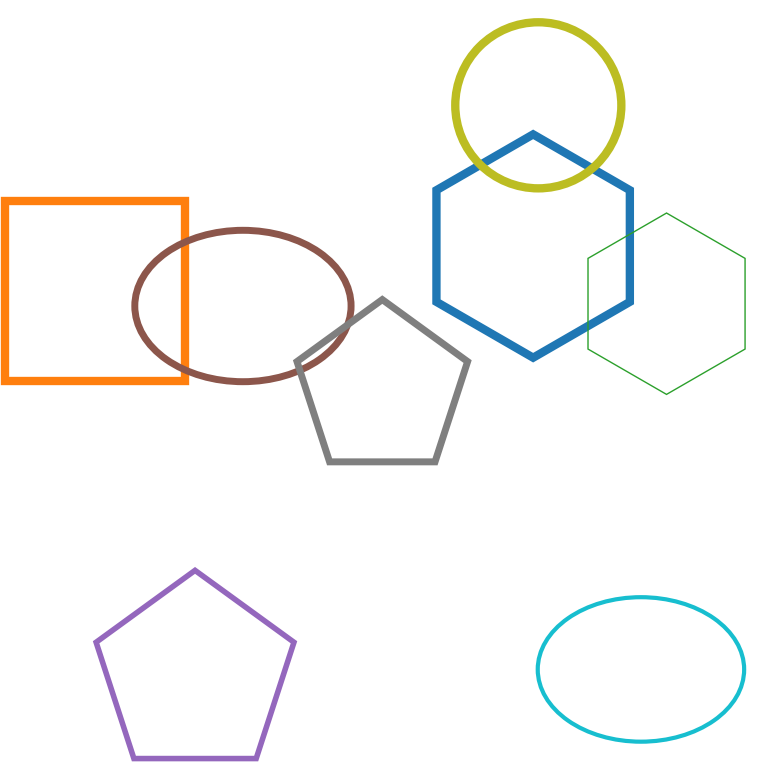[{"shape": "hexagon", "thickness": 3, "radius": 0.73, "center": [0.692, 0.68]}, {"shape": "square", "thickness": 3, "radius": 0.58, "center": [0.123, 0.622]}, {"shape": "hexagon", "thickness": 0.5, "radius": 0.59, "center": [0.866, 0.606]}, {"shape": "pentagon", "thickness": 2, "radius": 0.68, "center": [0.253, 0.124]}, {"shape": "oval", "thickness": 2.5, "radius": 0.7, "center": [0.316, 0.603]}, {"shape": "pentagon", "thickness": 2.5, "radius": 0.58, "center": [0.496, 0.494]}, {"shape": "circle", "thickness": 3, "radius": 0.54, "center": [0.699, 0.863]}, {"shape": "oval", "thickness": 1.5, "radius": 0.67, "center": [0.832, 0.131]}]